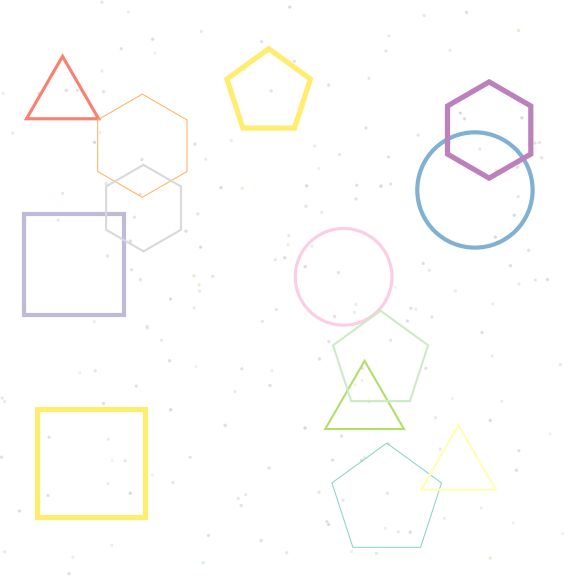[{"shape": "pentagon", "thickness": 0.5, "radius": 0.5, "center": [0.67, 0.132]}, {"shape": "triangle", "thickness": 1, "radius": 0.37, "center": [0.794, 0.189]}, {"shape": "square", "thickness": 2, "radius": 0.44, "center": [0.129, 0.541]}, {"shape": "triangle", "thickness": 1.5, "radius": 0.36, "center": [0.108, 0.83]}, {"shape": "circle", "thickness": 2, "radius": 0.5, "center": [0.822, 0.67]}, {"shape": "hexagon", "thickness": 0.5, "radius": 0.45, "center": [0.246, 0.747]}, {"shape": "triangle", "thickness": 1, "radius": 0.39, "center": [0.631, 0.296]}, {"shape": "circle", "thickness": 1.5, "radius": 0.42, "center": [0.595, 0.52]}, {"shape": "hexagon", "thickness": 1, "radius": 0.37, "center": [0.249, 0.639]}, {"shape": "hexagon", "thickness": 2.5, "radius": 0.42, "center": [0.847, 0.774]}, {"shape": "pentagon", "thickness": 1, "radius": 0.43, "center": [0.659, 0.375]}, {"shape": "square", "thickness": 2.5, "radius": 0.47, "center": [0.158, 0.197]}, {"shape": "pentagon", "thickness": 2.5, "radius": 0.38, "center": [0.465, 0.839]}]